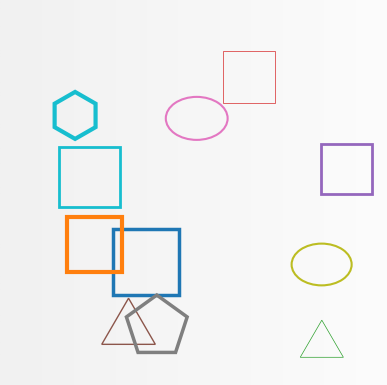[{"shape": "square", "thickness": 2.5, "radius": 0.42, "center": [0.376, 0.32]}, {"shape": "square", "thickness": 3, "radius": 0.36, "center": [0.243, 0.365]}, {"shape": "triangle", "thickness": 0.5, "radius": 0.32, "center": [0.83, 0.104]}, {"shape": "square", "thickness": 0.5, "radius": 0.33, "center": [0.642, 0.8]}, {"shape": "square", "thickness": 2, "radius": 0.33, "center": [0.894, 0.561]}, {"shape": "triangle", "thickness": 1, "radius": 0.4, "center": [0.332, 0.146]}, {"shape": "oval", "thickness": 1.5, "radius": 0.4, "center": [0.508, 0.693]}, {"shape": "pentagon", "thickness": 2.5, "radius": 0.41, "center": [0.405, 0.151]}, {"shape": "oval", "thickness": 1.5, "radius": 0.39, "center": [0.83, 0.313]}, {"shape": "square", "thickness": 2, "radius": 0.39, "center": [0.231, 0.539]}, {"shape": "hexagon", "thickness": 3, "radius": 0.3, "center": [0.194, 0.7]}]